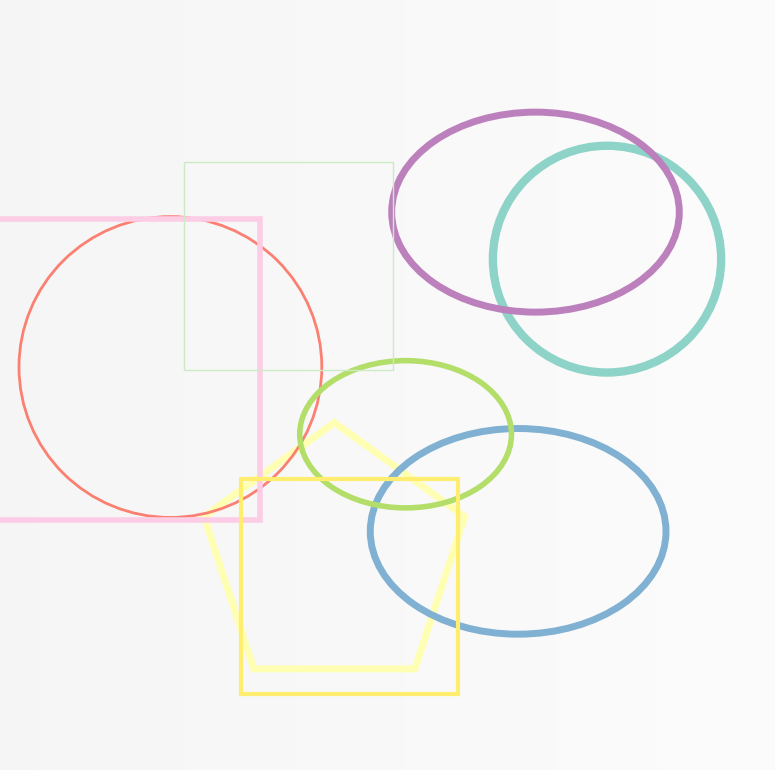[{"shape": "circle", "thickness": 3, "radius": 0.74, "center": [0.783, 0.663]}, {"shape": "pentagon", "thickness": 2.5, "radius": 0.88, "center": [0.431, 0.274]}, {"shape": "circle", "thickness": 1, "radius": 0.98, "center": [0.22, 0.523]}, {"shape": "oval", "thickness": 2.5, "radius": 0.95, "center": [0.669, 0.31]}, {"shape": "oval", "thickness": 2, "radius": 0.68, "center": [0.523, 0.436]}, {"shape": "square", "thickness": 2, "radius": 0.98, "center": [0.141, 0.52]}, {"shape": "oval", "thickness": 2.5, "radius": 0.93, "center": [0.691, 0.725]}, {"shape": "square", "thickness": 0.5, "radius": 0.67, "center": [0.372, 0.654]}, {"shape": "square", "thickness": 1.5, "radius": 0.7, "center": [0.451, 0.239]}]